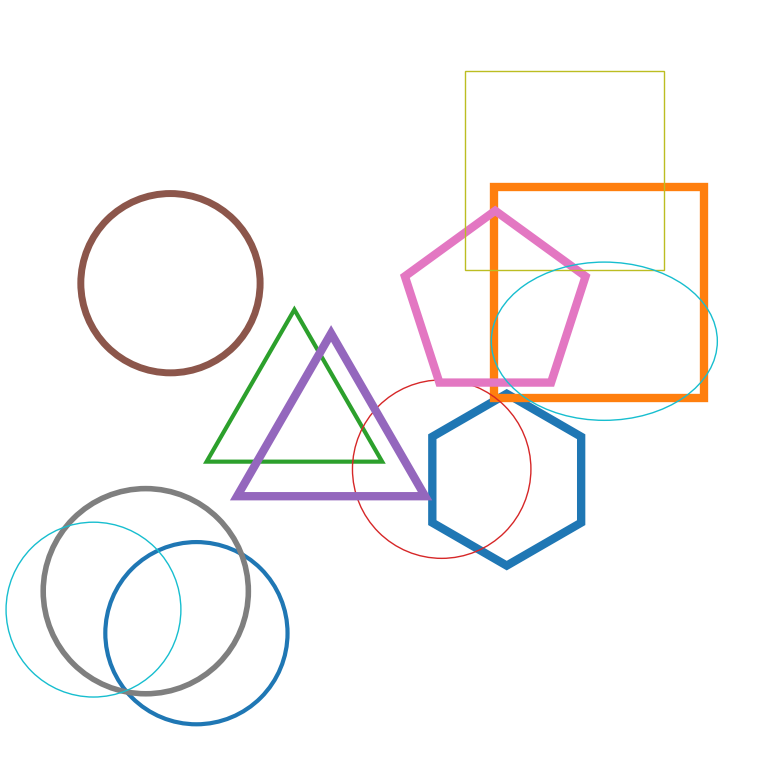[{"shape": "circle", "thickness": 1.5, "radius": 0.59, "center": [0.255, 0.178]}, {"shape": "hexagon", "thickness": 3, "radius": 0.56, "center": [0.658, 0.377]}, {"shape": "square", "thickness": 3, "radius": 0.68, "center": [0.778, 0.62]}, {"shape": "triangle", "thickness": 1.5, "radius": 0.66, "center": [0.382, 0.466]}, {"shape": "circle", "thickness": 0.5, "radius": 0.58, "center": [0.574, 0.391]}, {"shape": "triangle", "thickness": 3, "radius": 0.7, "center": [0.43, 0.426]}, {"shape": "circle", "thickness": 2.5, "radius": 0.58, "center": [0.221, 0.632]}, {"shape": "pentagon", "thickness": 3, "radius": 0.62, "center": [0.643, 0.603]}, {"shape": "circle", "thickness": 2, "radius": 0.67, "center": [0.189, 0.232]}, {"shape": "square", "thickness": 0.5, "radius": 0.64, "center": [0.733, 0.779]}, {"shape": "circle", "thickness": 0.5, "radius": 0.57, "center": [0.121, 0.208]}, {"shape": "oval", "thickness": 0.5, "radius": 0.73, "center": [0.785, 0.557]}]